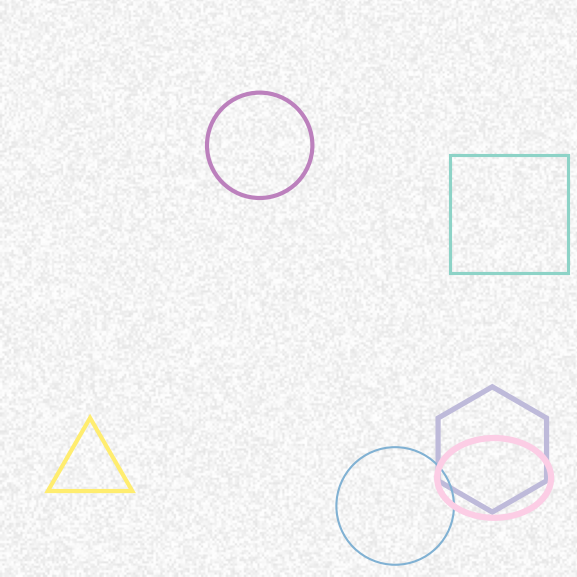[{"shape": "square", "thickness": 1.5, "radius": 0.51, "center": [0.881, 0.628]}, {"shape": "hexagon", "thickness": 2.5, "radius": 0.54, "center": [0.852, 0.221]}, {"shape": "circle", "thickness": 1, "radius": 0.51, "center": [0.684, 0.123]}, {"shape": "oval", "thickness": 3, "radius": 0.49, "center": [0.856, 0.172]}, {"shape": "circle", "thickness": 2, "radius": 0.46, "center": [0.45, 0.748]}, {"shape": "triangle", "thickness": 2, "radius": 0.42, "center": [0.156, 0.191]}]